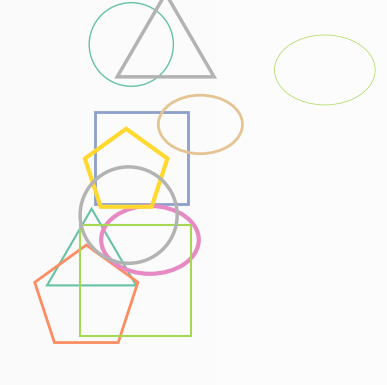[{"shape": "triangle", "thickness": 1.5, "radius": 0.66, "center": [0.236, 0.325]}, {"shape": "circle", "thickness": 1, "radius": 0.54, "center": [0.339, 0.884]}, {"shape": "pentagon", "thickness": 2, "radius": 0.7, "center": [0.223, 0.224]}, {"shape": "square", "thickness": 2, "radius": 0.6, "center": [0.366, 0.59]}, {"shape": "oval", "thickness": 3, "radius": 0.63, "center": [0.387, 0.377]}, {"shape": "square", "thickness": 1.5, "radius": 0.72, "center": [0.349, 0.272]}, {"shape": "oval", "thickness": 0.5, "radius": 0.65, "center": [0.838, 0.818]}, {"shape": "pentagon", "thickness": 3, "radius": 0.56, "center": [0.326, 0.554]}, {"shape": "oval", "thickness": 2, "radius": 0.54, "center": [0.517, 0.677]}, {"shape": "triangle", "thickness": 2.5, "radius": 0.72, "center": [0.427, 0.873]}, {"shape": "circle", "thickness": 2.5, "radius": 0.63, "center": [0.332, 0.441]}]